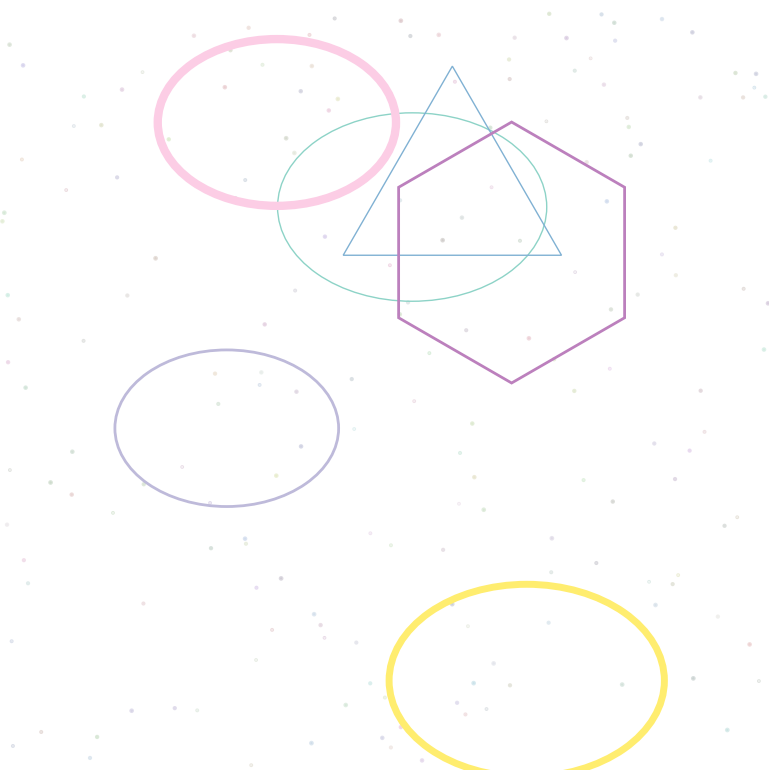[{"shape": "oval", "thickness": 0.5, "radius": 0.87, "center": [0.535, 0.731]}, {"shape": "oval", "thickness": 1, "radius": 0.73, "center": [0.294, 0.444]}, {"shape": "triangle", "thickness": 0.5, "radius": 0.82, "center": [0.587, 0.75]}, {"shape": "oval", "thickness": 3, "radius": 0.77, "center": [0.36, 0.841]}, {"shape": "hexagon", "thickness": 1, "radius": 0.85, "center": [0.664, 0.672]}, {"shape": "oval", "thickness": 2.5, "radius": 0.89, "center": [0.684, 0.116]}]